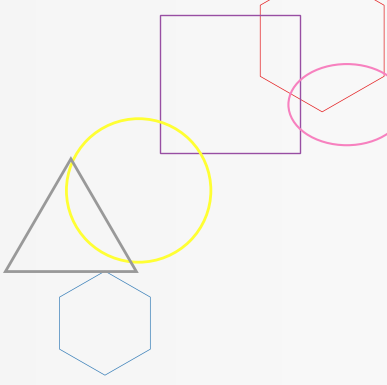[{"shape": "hexagon", "thickness": 0.5, "radius": 0.92, "center": [0.831, 0.894]}, {"shape": "hexagon", "thickness": 0.5, "radius": 0.68, "center": [0.271, 0.161]}, {"shape": "square", "thickness": 1, "radius": 0.9, "center": [0.593, 0.782]}, {"shape": "circle", "thickness": 2, "radius": 0.93, "center": [0.358, 0.505]}, {"shape": "oval", "thickness": 1.5, "radius": 0.75, "center": [0.895, 0.728]}, {"shape": "triangle", "thickness": 2, "radius": 0.98, "center": [0.183, 0.392]}]